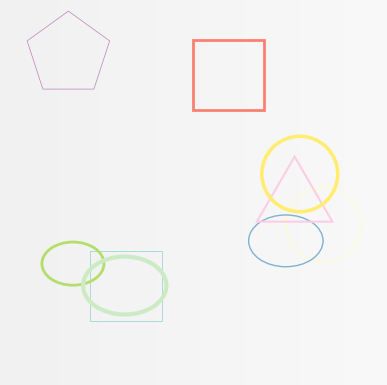[{"shape": "square", "thickness": 0.5, "radius": 0.46, "center": [0.325, 0.257]}, {"shape": "circle", "thickness": 0.5, "radius": 0.48, "center": [0.836, 0.416]}, {"shape": "square", "thickness": 2, "radius": 0.46, "center": [0.589, 0.805]}, {"shape": "oval", "thickness": 1, "radius": 0.48, "center": [0.738, 0.374]}, {"shape": "oval", "thickness": 2, "radius": 0.4, "center": [0.188, 0.315]}, {"shape": "triangle", "thickness": 1.5, "radius": 0.56, "center": [0.76, 0.481]}, {"shape": "pentagon", "thickness": 0.5, "radius": 0.56, "center": [0.176, 0.859]}, {"shape": "oval", "thickness": 3, "radius": 0.54, "center": [0.322, 0.258]}, {"shape": "circle", "thickness": 2.5, "radius": 0.49, "center": [0.774, 0.548]}]